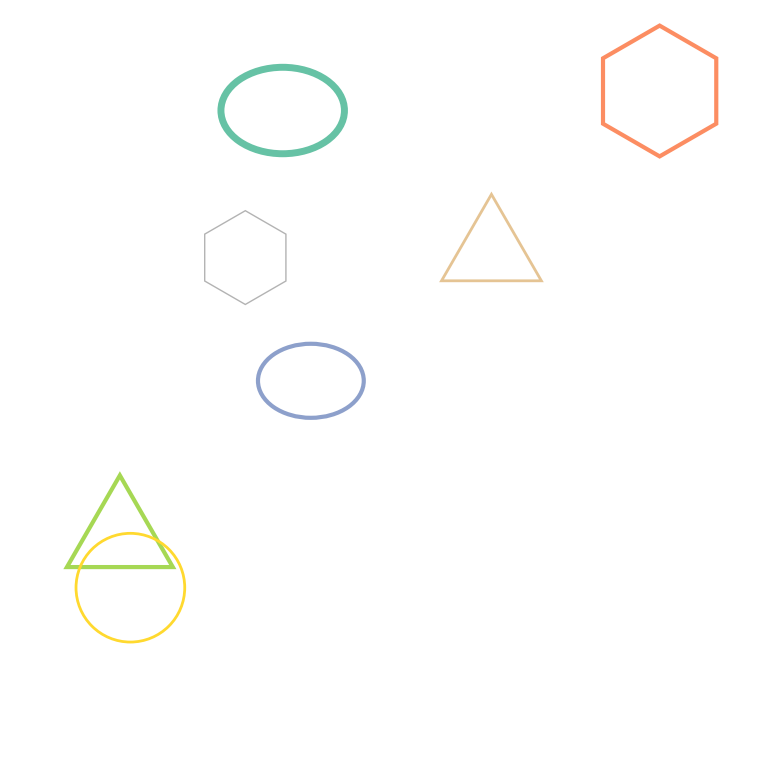[{"shape": "oval", "thickness": 2.5, "radius": 0.4, "center": [0.367, 0.856]}, {"shape": "hexagon", "thickness": 1.5, "radius": 0.42, "center": [0.857, 0.882]}, {"shape": "oval", "thickness": 1.5, "radius": 0.34, "center": [0.404, 0.505]}, {"shape": "triangle", "thickness": 1.5, "radius": 0.4, "center": [0.156, 0.303]}, {"shape": "circle", "thickness": 1, "radius": 0.35, "center": [0.169, 0.237]}, {"shape": "triangle", "thickness": 1, "radius": 0.37, "center": [0.638, 0.673]}, {"shape": "hexagon", "thickness": 0.5, "radius": 0.3, "center": [0.319, 0.665]}]